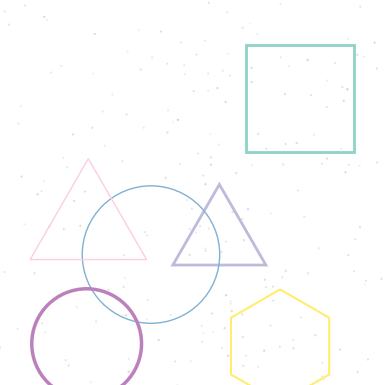[{"shape": "square", "thickness": 2, "radius": 0.7, "center": [0.779, 0.744]}, {"shape": "triangle", "thickness": 2, "radius": 0.7, "center": [0.57, 0.381]}, {"shape": "circle", "thickness": 1, "radius": 0.89, "center": [0.392, 0.339]}, {"shape": "triangle", "thickness": 1, "radius": 0.87, "center": [0.229, 0.413]}, {"shape": "circle", "thickness": 2.5, "radius": 0.71, "center": [0.225, 0.107]}, {"shape": "hexagon", "thickness": 1.5, "radius": 0.74, "center": [0.727, 0.101]}]